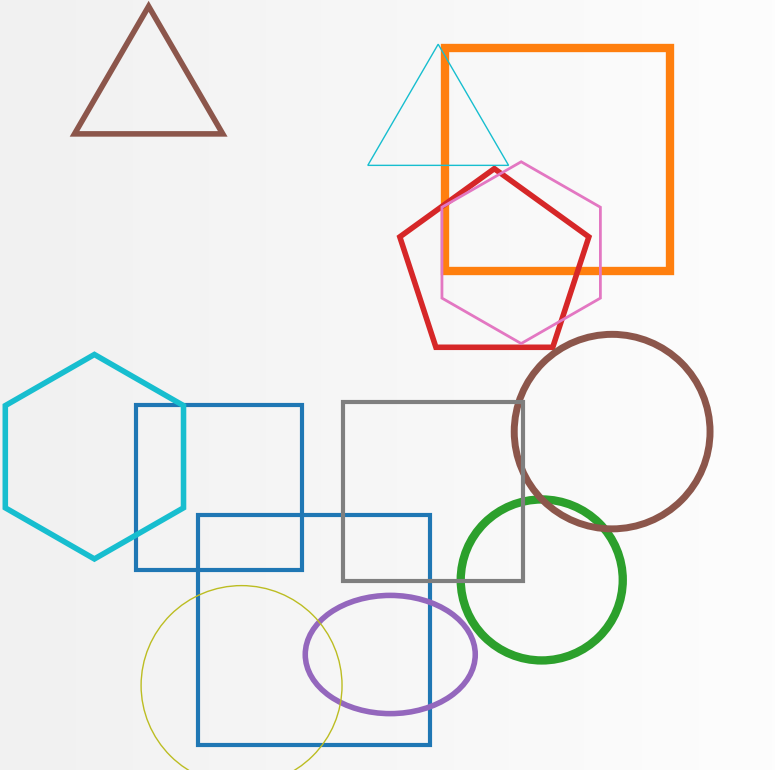[{"shape": "square", "thickness": 1.5, "radius": 0.75, "center": [0.405, 0.182]}, {"shape": "square", "thickness": 1.5, "radius": 0.53, "center": [0.282, 0.367]}, {"shape": "square", "thickness": 3, "radius": 0.73, "center": [0.719, 0.793]}, {"shape": "circle", "thickness": 3, "radius": 0.52, "center": [0.699, 0.247]}, {"shape": "pentagon", "thickness": 2, "radius": 0.64, "center": [0.638, 0.653]}, {"shape": "oval", "thickness": 2, "radius": 0.55, "center": [0.504, 0.15]}, {"shape": "triangle", "thickness": 2, "radius": 0.55, "center": [0.192, 0.881]}, {"shape": "circle", "thickness": 2.5, "radius": 0.63, "center": [0.79, 0.439]}, {"shape": "hexagon", "thickness": 1, "radius": 0.59, "center": [0.672, 0.672]}, {"shape": "square", "thickness": 1.5, "radius": 0.58, "center": [0.559, 0.361]}, {"shape": "circle", "thickness": 0.5, "radius": 0.65, "center": [0.312, 0.11]}, {"shape": "hexagon", "thickness": 2, "radius": 0.66, "center": [0.122, 0.407]}, {"shape": "triangle", "thickness": 0.5, "radius": 0.52, "center": [0.565, 0.838]}]